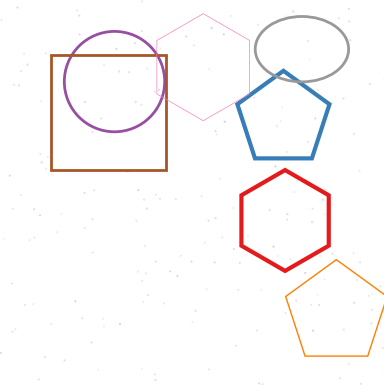[{"shape": "hexagon", "thickness": 3, "radius": 0.65, "center": [0.74, 0.427]}, {"shape": "pentagon", "thickness": 3, "radius": 0.63, "center": [0.736, 0.69]}, {"shape": "circle", "thickness": 2, "radius": 0.65, "center": [0.297, 0.788]}, {"shape": "pentagon", "thickness": 1, "radius": 0.69, "center": [0.874, 0.187]}, {"shape": "square", "thickness": 2, "radius": 0.75, "center": [0.281, 0.709]}, {"shape": "hexagon", "thickness": 0.5, "radius": 0.7, "center": [0.528, 0.825]}, {"shape": "oval", "thickness": 2, "radius": 0.61, "center": [0.784, 0.872]}]